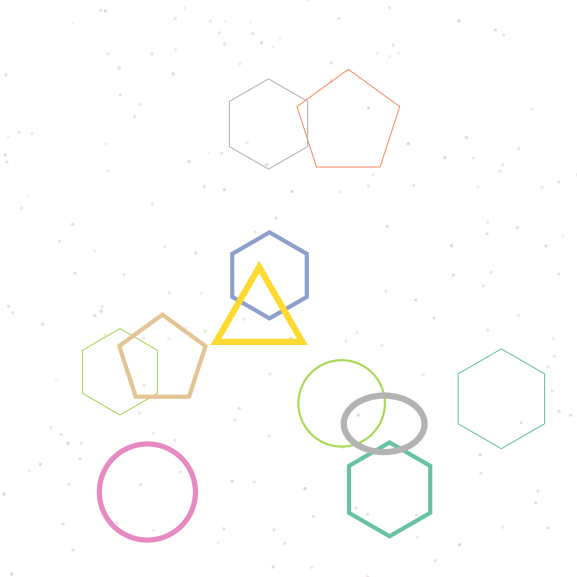[{"shape": "hexagon", "thickness": 0.5, "radius": 0.43, "center": [0.868, 0.309]}, {"shape": "hexagon", "thickness": 2, "radius": 0.41, "center": [0.675, 0.152]}, {"shape": "pentagon", "thickness": 0.5, "radius": 0.47, "center": [0.603, 0.786]}, {"shape": "hexagon", "thickness": 2, "radius": 0.37, "center": [0.467, 0.522]}, {"shape": "circle", "thickness": 2.5, "radius": 0.42, "center": [0.255, 0.147]}, {"shape": "circle", "thickness": 1, "radius": 0.37, "center": [0.592, 0.301]}, {"shape": "hexagon", "thickness": 0.5, "radius": 0.37, "center": [0.208, 0.355]}, {"shape": "triangle", "thickness": 3, "radius": 0.43, "center": [0.449, 0.45]}, {"shape": "pentagon", "thickness": 2, "radius": 0.39, "center": [0.281, 0.376]}, {"shape": "oval", "thickness": 3, "radius": 0.35, "center": [0.665, 0.265]}, {"shape": "hexagon", "thickness": 0.5, "radius": 0.39, "center": [0.465, 0.784]}]